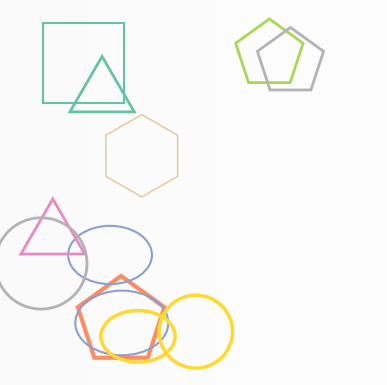[{"shape": "square", "thickness": 1.5, "radius": 0.52, "center": [0.216, 0.837]}, {"shape": "triangle", "thickness": 2, "radius": 0.48, "center": [0.263, 0.757]}, {"shape": "pentagon", "thickness": 3, "radius": 0.59, "center": [0.312, 0.166]}, {"shape": "oval", "thickness": 1.5, "radius": 0.54, "center": [0.284, 0.338]}, {"shape": "oval", "thickness": 1.5, "radius": 0.6, "center": [0.314, 0.161]}, {"shape": "triangle", "thickness": 2, "radius": 0.48, "center": [0.136, 0.388]}, {"shape": "pentagon", "thickness": 2, "radius": 0.46, "center": [0.695, 0.859]}, {"shape": "circle", "thickness": 2.5, "radius": 0.47, "center": [0.505, 0.139]}, {"shape": "oval", "thickness": 2.5, "radius": 0.48, "center": [0.356, 0.126]}, {"shape": "hexagon", "thickness": 1, "radius": 0.53, "center": [0.366, 0.595]}, {"shape": "pentagon", "thickness": 2, "radius": 0.45, "center": [0.75, 0.839]}, {"shape": "circle", "thickness": 2, "radius": 0.59, "center": [0.106, 0.316]}]